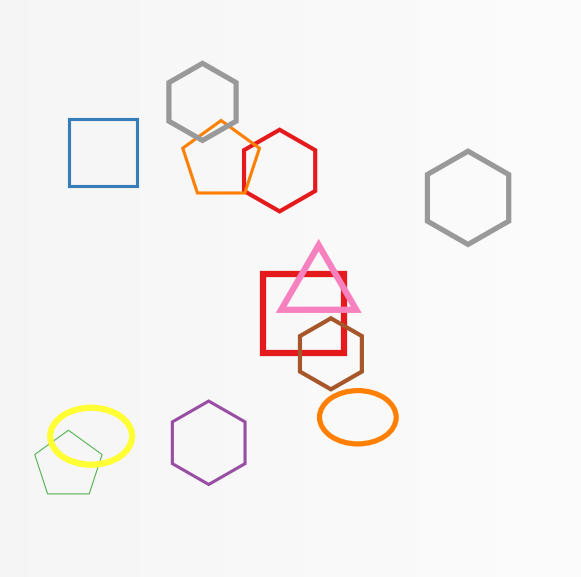[{"shape": "square", "thickness": 3, "radius": 0.35, "center": [0.522, 0.456]}, {"shape": "hexagon", "thickness": 2, "radius": 0.35, "center": [0.481, 0.704]}, {"shape": "square", "thickness": 1.5, "radius": 0.29, "center": [0.177, 0.736]}, {"shape": "pentagon", "thickness": 0.5, "radius": 0.3, "center": [0.118, 0.193]}, {"shape": "hexagon", "thickness": 1.5, "radius": 0.36, "center": [0.359, 0.232]}, {"shape": "pentagon", "thickness": 1.5, "radius": 0.35, "center": [0.38, 0.721]}, {"shape": "oval", "thickness": 2.5, "radius": 0.33, "center": [0.616, 0.277]}, {"shape": "oval", "thickness": 3, "radius": 0.35, "center": [0.157, 0.244]}, {"shape": "hexagon", "thickness": 2, "radius": 0.31, "center": [0.569, 0.386]}, {"shape": "triangle", "thickness": 3, "radius": 0.37, "center": [0.548, 0.5]}, {"shape": "hexagon", "thickness": 2.5, "radius": 0.4, "center": [0.805, 0.657]}, {"shape": "hexagon", "thickness": 2.5, "radius": 0.33, "center": [0.348, 0.823]}]